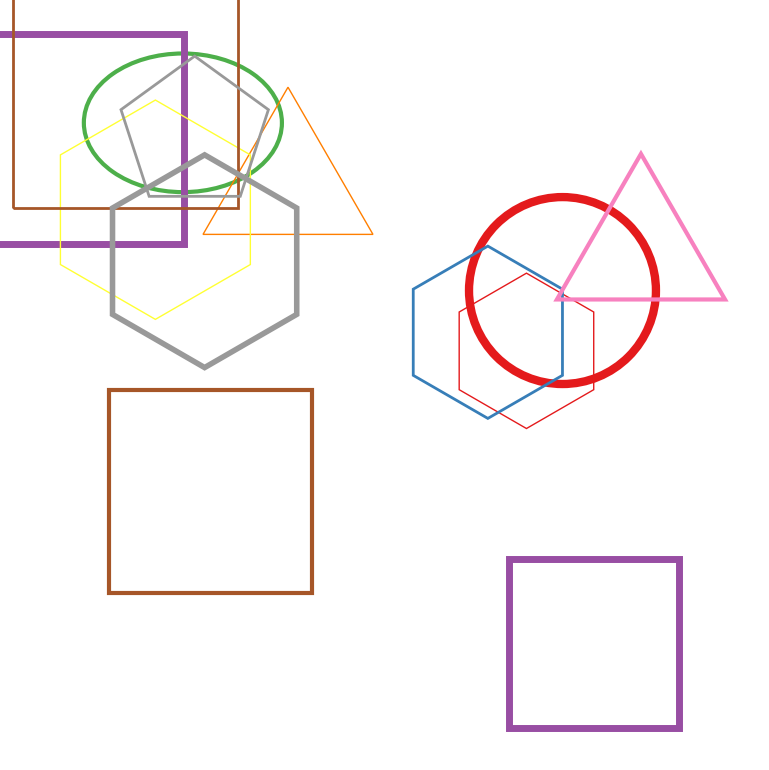[{"shape": "hexagon", "thickness": 0.5, "radius": 0.5, "center": [0.684, 0.544]}, {"shape": "circle", "thickness": 3, "radius": 0.61, "center": [0.73, 0.623]}, {"shape": "hexagon", "thickness": 1, "radius": 0.56, "center": [0.634, 0.568]}, {"shape": "oval", "thickness": 1.5, "radius": 0.64, "center": [0.238, 0.841]}, {"shape": "square", "thickness": 2.5, "radius": 0.55, "center": [0.772, 0.164]}, {"shape": "square", "thickness": 2.5, "radius": 0.68, "center": [0.102, 0.819]}, {"shape": "triangle", "thickness": 0.5, "radius": 0.64, "center": [0.374, 0.759]}, {"shape": "hexagon", "thickness": 0.5, "radius": 0.71, "center": [0.202, 0.728]}, {"shape": "square", "thickness": 1, "radius": 0.73, "center": [0.163, 0.876]}, {"shape": "square", "thickness": 1.5, "radius": 0.66, "center": [0.273, 0.362]}, {"shape": "triangle", "thickness": 1.5, "radius": 0.63, "center": [0.832, 0.674]}, {"shape": "hexagon", "thickness": 2, "radius": 0.69, "center": [0.266, 0.661]}, {"shape": "pentagon", "thickness": 1, "radius": 0.5, "center": [0.253, 0.826]}]